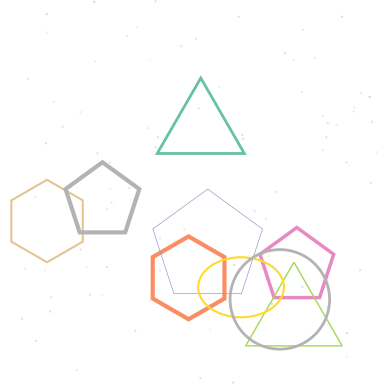[{"shape": "triangle", "thickness": 2, "radius": 0.65, "center": [0.522, 0.667]}, {"shape": "hexagon", "thickness": 3, "radius": 0.54, "center": [0.49, 0.278]}, {"shape": "pentagon", "thickness": 0.5, "radius": 0.75, "center": [0.539, 0.359]}, {"shape": "pentagon", "thickness": 2.5, "radius": 0.5, "center": [0.771, 0.308]}, {"shape": "triangle", "thickness": 1, "radius": 0.72, "center": [0.763, 0.174]}, {"shape": "oval", "thickness": 1.5, "radius": 0.56, "center": [0.626, 0.254]}, {"shape": "hexagon", "thickness": 1.5, "radius": 0.54, "center": [0.122, 0.426]}, {"shape": "circle", "thickness": 2, "radius": 0.65, "center": [0.727, 0.222]}, {"shape": "pentagon", "thickness": 3, "radius": 0.5, "center": [0.266, 0.478]}]